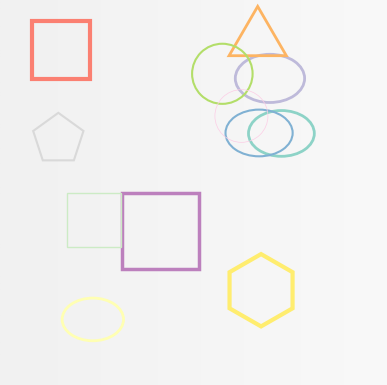[{"shape": "oval", "thickness": 2, "radius": 0.42, "center": [0.726, 0.653]}, {"shape": "oval", "thickness": 2, "radius": 0.4, "center": [0.24, 0.17]}, {"shape": "oval", "thickness": 2, "radius": 0.45, "center": [0.697, 0.796]}, {"shape": "square", "thickness": 3, "radius": 0.38, "center": [0.157, 0.869]}, {"shape": "oval", "thickness": 1.5, "radius": 0.43, "center": [0.669, 0.655]}, {"shape": "triangle", "thickness": 2, "radius": 0.43, "center": [0.665, 0.898]}, {"shape": "circle", "thickness": 1.5, "radius": 0.39, "center": [0.574, 0.808]}, {"shape": "circle", "thickness": 0.5, "radius": 0.34, "center": [0.623, 0.699]}, {"shape": "pentagon", "thickness": 1.5, "radius": 0.34, "center": [0.151, 0.639]}, {"shape": "square", "thickness": 2.5, "radius": 0.49, "center": [0.414, 0.4]}, {"shape": "square", "thickness": 1, "radius": 0.35, "center": [0.244, 0.429]}, {"shape": "hexagon", "thickness": 3, "radius": 0.47, "center": [0.674, 0.246]}]